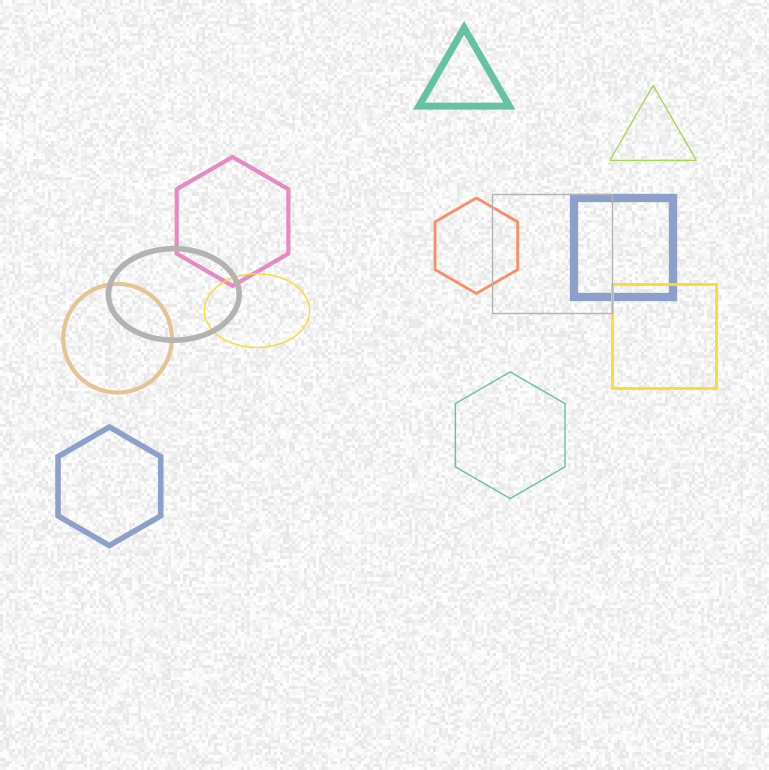[{"shape": "triangle", "thickness": 2.5, "radius": 0.34, "center": [0.603, 0.896]}, {"shape": "hexagon", "thickness": 0.5, "radius": 0.41, "center": [0.663, 0.435]}, {"shape": "hexagon", "thickness": 1, "radius": 0.31, "center": [0.619, 0.681]}, {"shape": "square", "thickness": 3, "radius": 0.32, "center": [0.81, 0.678]}, {"shape": "hexagon", "thickness": 2, "radius": 0.38, "center": [0.142, 0.368]}, {"shape": "hexagon", "thickness": 1.5, "radius": 0.42, "center": [0.302, 0.712]}, {"shape": "triangle", "thickness": 0.5, "radius": 0.32, "center": [0.848, 0.824]}, {"shape": "oval", "thickness": 0.5, "radius": 0.34, "center": [0.334, 0.597]}, {"shape": "square", "thickness": 1, "radius": 0.34, "center": [0.862, 0.563]}, {"shape": "circle", "thickness": 1.5, "radius": 0.35, "center": [0.153, 0.561]}, {"shape": "oval", "thickness": 2, "radius": 0.42, "center": [0.226, 0.618]}, {"shape": "square", "thickness": 0.5, "radius": 0.39, "center": [0.717, 0.671]}]